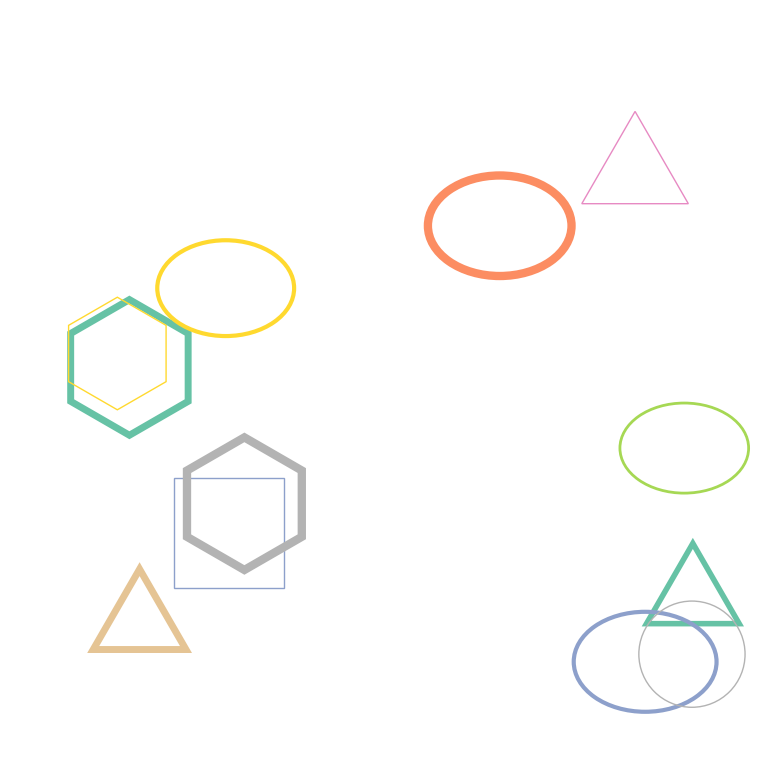[{"shape": "triangle", "thickness": 2, "radius": 0.35, "center": [0.9, 0.225]}, {"shape": "hexagon", "thickness": 2.5, "radius": 0.44, "center": [0.168, 0.523]}, {"shape": "oval", "thickness": 3, "radius": 0.47, "center": [0.649, 0.707]}, {"shape": "square", "thickness": 0.5, "radius": 0.36, "center": [0.297, 0.308]}, {"shape": "oval", "thickness": 1.5, "radius": 0.46, "center": [0.838, 0.141]}, {"shape": "triangle", "thickness": 0.5, "radius": 0.4, "center": [0.825, 0.775]}, {"shape": "oval", "thickness": 1, "radius": 0.42, "center": [0.889, 0.418]}, {"shape": "oval", "thickness": 1.5, "radius": 0.44, "center": [0.293, 0.626]}, {"shape": "hexagon", "thickness": 0.5, "radius": 0.37, "center": [0.152, 0.541]}, {"shape": "triangle", "thickness": 2.5, "radius": 0.35, "center": [0.181, 0.191]}, {"shape": "hexagon", "thickness": 3, "radius": 0.43, "center": [0.317, 0.346]}, {"shape": "circle", "thickness": 0.5, "radius": 0.34, "center": [0.899, 0.15]}]